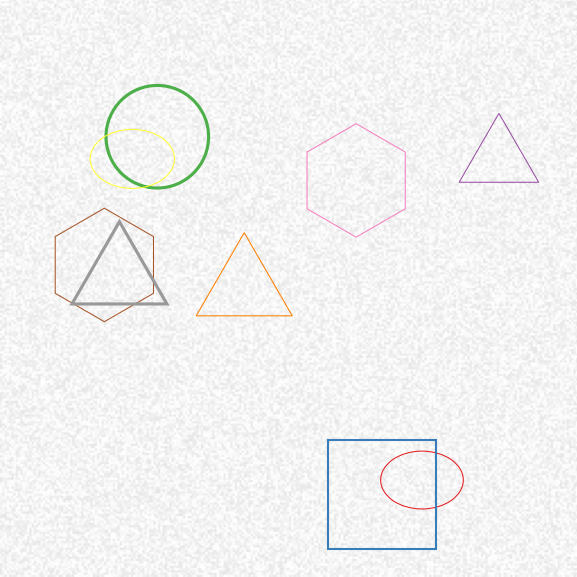[{"shape": "oval", "thickness": 0.5, "radius": 0.36, "center": [0.731, 0.168]}, {"shape": "square", "thickness": 1, "radius": 0.47, "center": [0.662, 0.143]}, {"shape": "circle", "thickness": 1.5, "radius": 0.44, "center": [0.272, 0.762]}, {"shape": "triangle", "thickness": 0.5, "radius": 0.4, "center": [0.864, 0.723]}, {"shape": "triangle", "thickness": 0.5, "radius": 0.48, "center": [0.423, 0.5]}, {"shape": "oval", "thickness": 0.5, "radius": 0.36, "center": [0.229, 0.724]}, {"shape": "hexagon", "thickness": 0.5, "radius": 0.49, "center": [0.181, 0.54]}, {"shape": "hexagon", "thickness": 0.5, "radius": 0.49, "center": [0.617, 0.687]}, {"shape": "triangle", "thickness": 1.5, "radius": 0.47, "center": [0.207, 0.52]}]